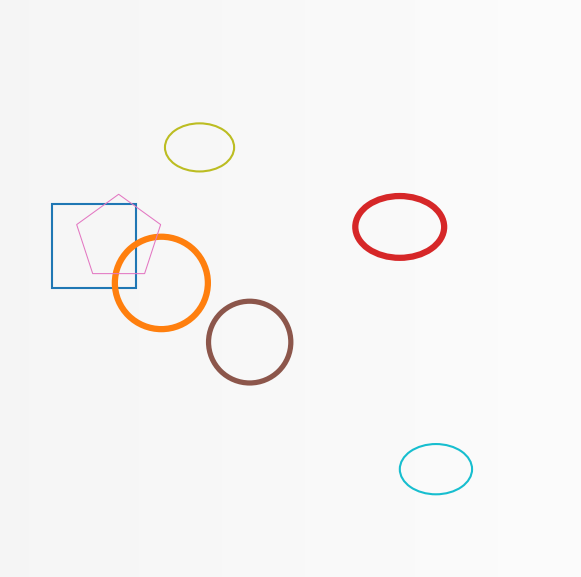[{"shape": "square", "thickness": 1, "radius": 0.36, "center": [0.162, 0.573]}, {"shape": "circle", "thickness": 3, "radius": 0.4, "center": [0.278, 0.509]}, {"shape": "oval", "thickness": 3, "radius": 0.38, "center": [0.688, 0.606]}, {"shape": "circle", "thickness": 2.5, "radius": 0.35, "center": [0.43, 0.407]}, {"shape": "pentagon", "thickness": 0.5, "radius": 0.38, "center": [0.204, 0.587]}, {"shape": "oval", "thickness": 1, "radius": 0.3, "center": [0.343, 0.744]}, {"shape": "oval", "thickness": 1, "radius": 0.31, "center": [0.75, 0.187]}]